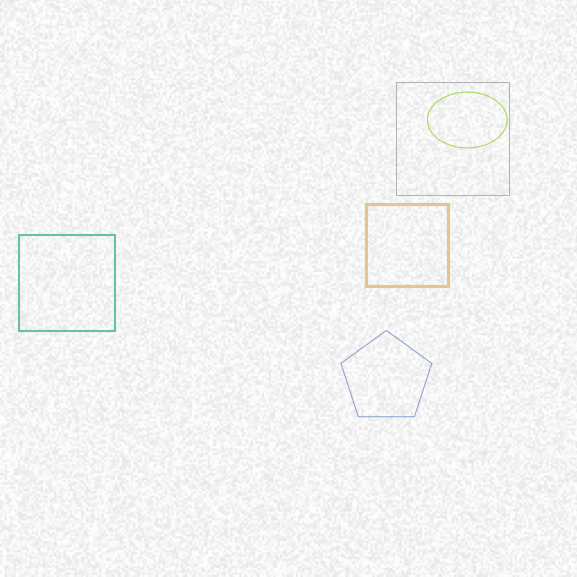[{"shape": "square", "thickness": 1, "radius": 0.42, "center": [0.116, 0.509]}, {"shape": "pentagon", "thickness": 0.5, "radius": 0.41, "center": [0.669, 0.344]}, {"shape": "oval", "thickness": 0.5, "radius": 0.35, "center": [0.809, 0.791]}, {"shape": "square", "thickness": 1.5, "radius": 0.35, "center": [0.704, 0.575]}, {"shape": "square", "thickness": 0.5, "radius": 0.49, "center": [0.784, 0.76]}]